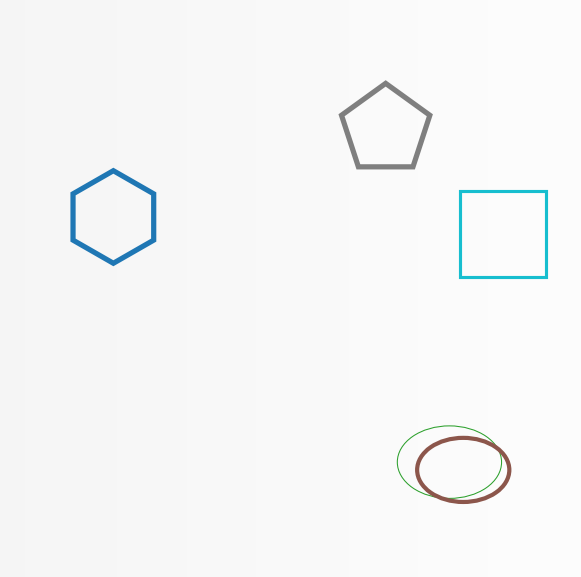[{"shape": "hexagon", "thickness": 2.5, "radius": 0.4, "center": [0.195, 0.623]}, {"shape": "oval", "thickness": 0.5, "radius": 0.45, "center": [0.773, 0.199]}, {"shape": "oval", "thickness": 2, "radius": 0.4, "center": [0.797, 0.185]}, {"shape": "pentagon", "thickness": 2.5, "radius": 0.4, "center": [0.664, 0.775]}, {"shape": "square", "thickness": 1.5, "radius": 0.37, "center": [0.865, 0.595]}]